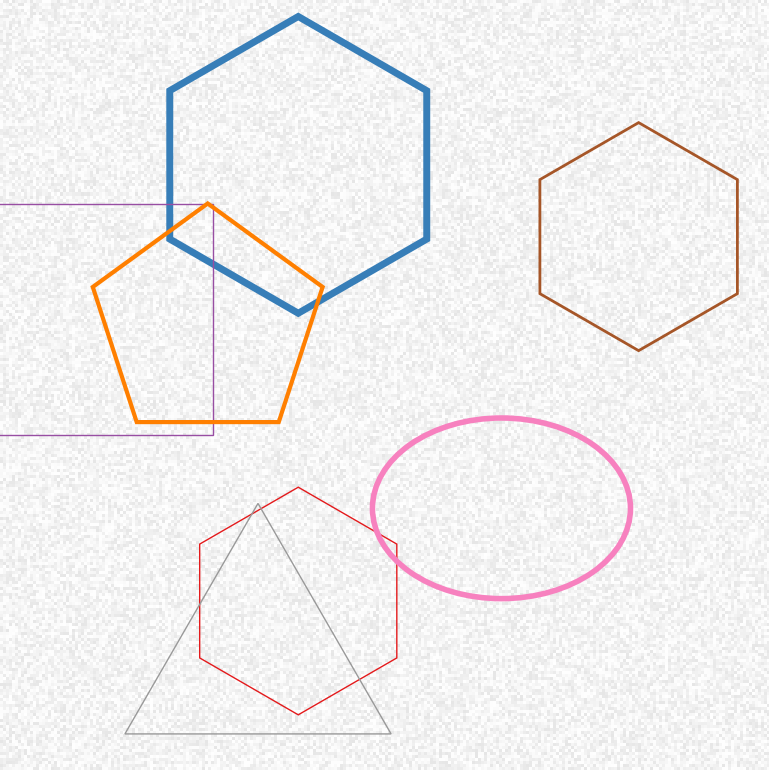[{"shape": "hexagon", "thickness": 0.5, "radius": 0.74, "center": [0.387, 0.219]}, {"shape": "hexagon", "thickness": 2.5, "radius": 0.96, "center": [0.387, 0.786]}, {"shape": "square", "thickness": 0.5, "radius": 0.75, "center": [0.127, 0.585]}, {"shape": "pentagon", "thickness": 1.5, "radius": 0.78, "center": [0.27, 0.579]}, {"shape": "hexagon", "thickness": 1, "radius": 0.74, "center": [0.829, 0.693]}, {"shape": "oval", "thickness": 2, "radius": 0.84, "center": [0.651, 0.34]}, {"shape": "triangle", "thickness": 0.5, "radius": 1.0, "center": [0.335, 0.147]}]